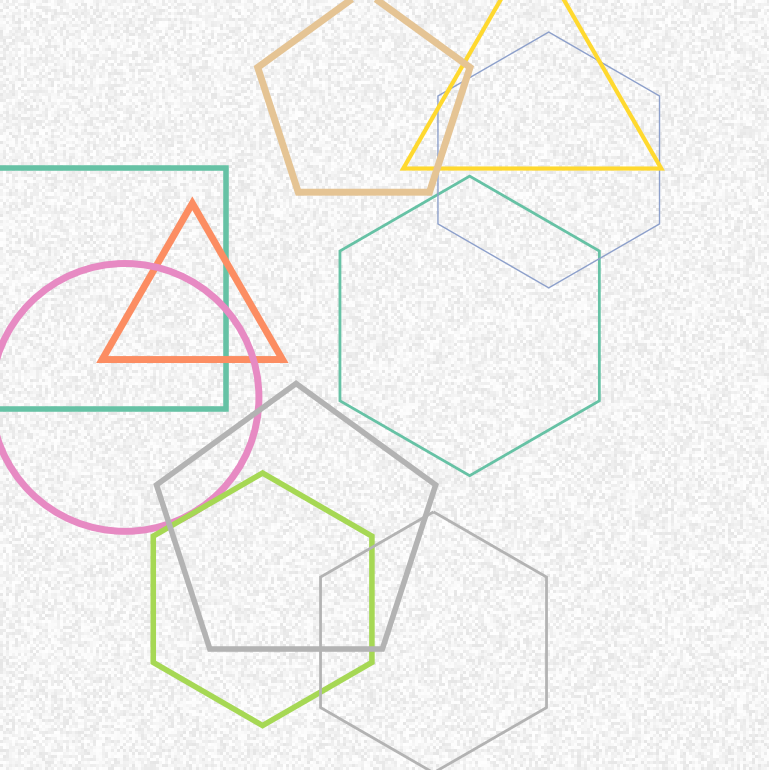[{"shape": "hexagon", "thickness": 1, "radius": 0.97, "center": [0.61, 0.577]}, {"shape": "square", "thickness": 2, "radius": 0.78, "center": [0.137, 0.625]}, {"shape": "triangle", "thickness": 2.5, "radius": 0.68, "center": [0.25, 0.601]}, {"shape": "hexagon", "thickness": 0.5, "radius": 0.83, "center": [0.713, 0.792]}, {"shape": "circle", "thickness": 2.5, "radius": 0.87, "center": [0.162, 0.484]}, {"shape": "hexagon", "thickness": 2, "radius": 0.82, "center": [0.341, 0.222]}, {"shape": "triangle", "thickness": 1.5, "radius": 0.97, "center": [0.691, 0.878]}, {"shape": "pentagon", "thickness": 2.5, "radius": 0.72, "center": [0.473, 0.868]}, {"shape": "pentagon", "thickness": 2, "radius": 0.95, "center": [0.385, 0.311]}, {"shape": "hexagon", "thickness": 1, "radius": 0.85, "center": [0.563, 0.166]}]